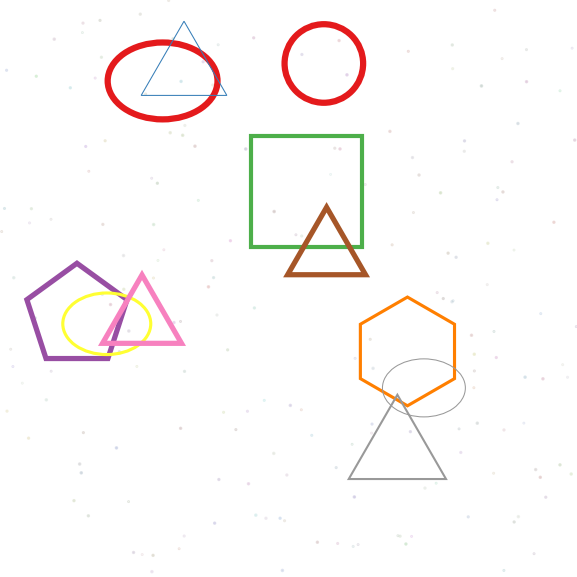[{"shape": "circle", "thickness": 3, "radius": 0.34, "center": [0.561, 0.889]}, {"shape": "oval", "thickness": 3, "radius": 0.48, "center": [0.282, 0.859]}, {"shape": "triangle", "thickness": 0.5, "radius": 0.43, "center": [0.319, 0.877]}, {"shape": "square", "thickness": 2, "radius": 0.48, "center": [0.531, 0.667]}, {"shape": "pentagon", "thickness": 2.5, "radius": 0.46, "center": [0.133, 0.452]}, {"shape": "hexagon", "thickness": 1.5, "radius": 0.47, "center": [0.706, 0.391]}, {"shape": "oval", "thickness": 1.5, "radius": 0.38, "center": [0.185, 0.438]}, {"shape": "triangle", "thickness": 2.5, "radius": 0.39, "center": [0.566, 0.562]}, {"shape": "triangle", "thickness": 2.5, "radius": 0.39, "center": [0.246, 0.444]}, {"shape": "triangle", "thickness": 1, "radius": 0.49, "center": [0.688, 0.218]}, {"shape": "oval", "thickness": 0.5, "radius": 0.36, "center": [0.734, 0.327]}]